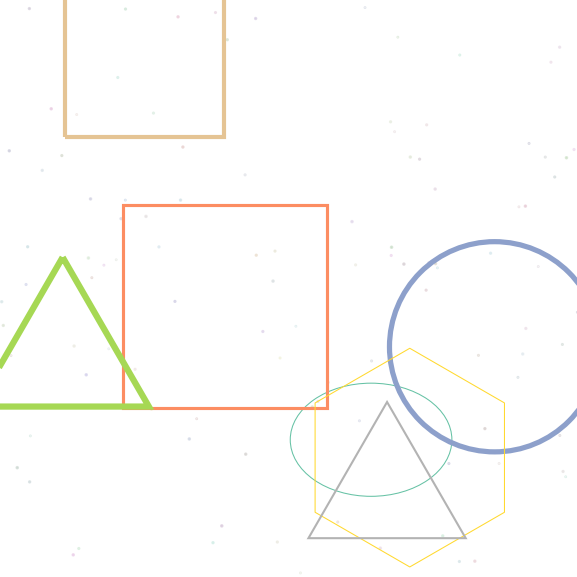[{"shape": "oval", "thickness": 0.5, "radius": 0.7, "center": [0.643, 0.238]}, {"shape": "square", "thickness": 1.5, "radius": 0.88, "center": [0.39, 0.468]}, {"shape": "circle", "thickness": 2.5, "radius": 0.91, "center": [0.856, 0.399]}, {"shape": "triangle", "thickness": 3, "radius": 0.86, "center": [0.108, 0.381]}, {"shape": "hexagon", "thickness": 0.5, "radius": 0.95, "center": [0.71, 0.207]}, {"shape": "square", "thickness": 2, "radius": 0.69, "center": [0.25, 0.899]}, {"shape": "triangle", "thickness": 1, "radius": 0.79, "center": [0.67, 0.146]}]